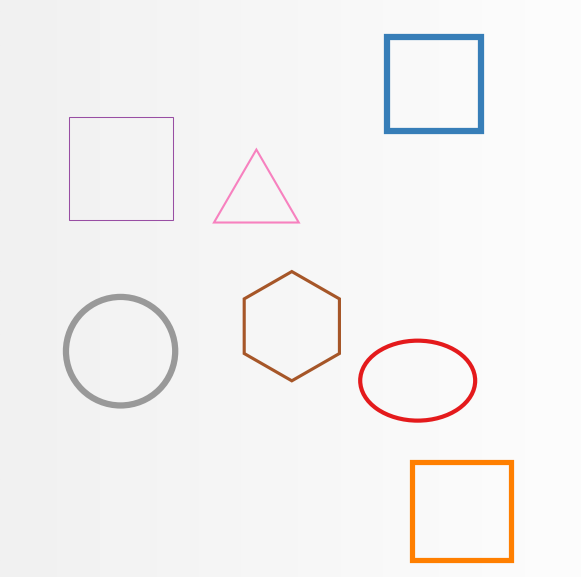[{"shape": "oval", "thickness": 2, "radius": 0.49, "center": [0.719, 0.34]}, {"shape": "square", "thickness": 3, "radius": 0.4, "center": [0.747, 0.853]}, {"shape": "square", "thickness": 0.5, "radius": 0.45, "center": [0.208, 0.708]}, {"shape": "square", "thickness": 2.5, "radius": 0.42, "center": [0.794, 0.114]}, {"shape": "hexagon", "thickness": 1.5, "radius": 0.47, "center": [0.502, 0.434]}, {"shape": "triangle", "thickness": 1, "radius": 0.42, "center": [0.441, 0.656]}, {"shape": "circle", "thickness": 3, "radius": 0.47, "center": [0.207, 0.391]}]